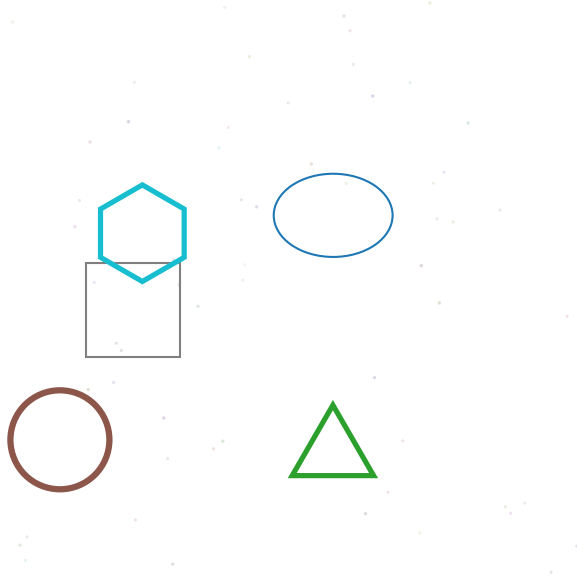[{"shape": "oval", "thickness": 1, "radius": 0.51, "center": [0.577, 0.626]}, {"shape": "triangle", "thickness": 2.5, "radius": 0.41, "center": [0.576, 0.216]}, {"shape": "circle", "thickness": 3, "radius": 0.43, "center": [0.104, 0.238]}, {"shape": "square", "thickness": 1, "radius": 0.41, "center": [0.23, 0.463]}, {"shape": "hexagon", "thickness": 2.5, "radius": 0.42, "center": [0.247, 0.595]}]